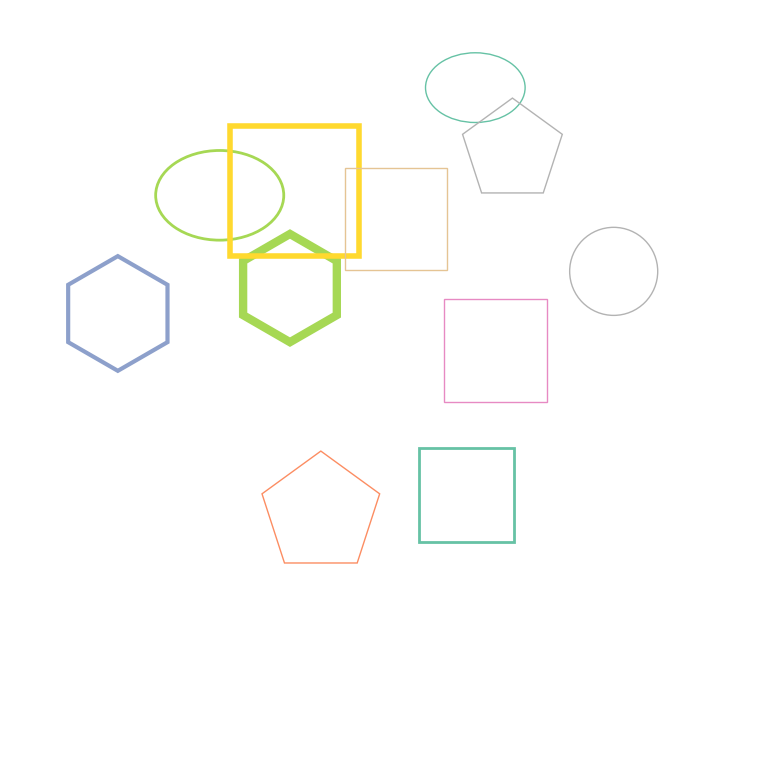[{"shape": "square", "thickness": 1, "radius": 0.31, "center": [0.606, 0.358]}, {"shape": "oval", "thickness": 0.5, "radius": 0.32, "center": [0.617, 0.886]}, {"shape": "pentagon", "thickness": 0.5, "radius": 0.4, "center": [0.417, 0.334]}, {"shape": "hexagon", "thickness": 1.5, "radius": 0.37, "center": [0.153, 0.593]}, {"shape": "square", "thickness": 0.5, "radius": 0.33, "center": [0.643, 0.544]}, {"shape": "oval", "thickness": 1, "radius": 0.42, "center": [0.285, 0.746]}, {"shape": "hexagon", "thickness": 3, "radius": 0.35, "center": [0.377, 0.626]}, {"shape": "square", "thickness": 2, "radius": 0.42, "center": [0.382, 0.752]}, {"shape": "square", "thickness": 0.5, "radius": 0.33, "center": [0.514, 0.716]}, {"shape": "circle", "thickness": 0.5, "radius": 0.29, "center": [0.797, 0.648]}, {"shape": "pentagon", "thickness": 0.5, "radius": 0.34, "center": [0.665, 0.805]}]